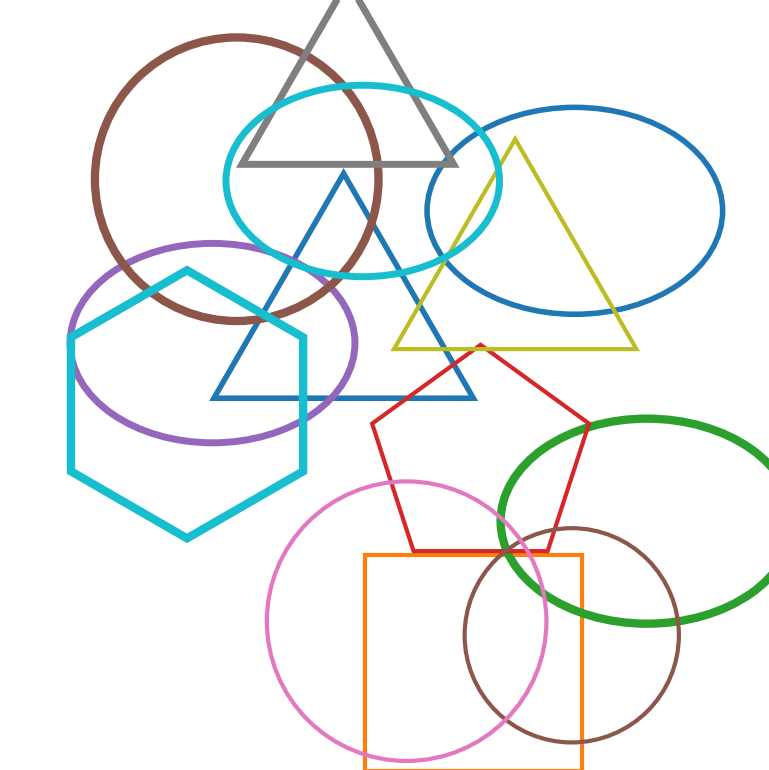[{"shape": "oval", "thickness": 2, "radius": 0.96, "center": [0.747, 0.726]}, {"shape": "triangle", "thickness": 2, "radius": 0.97, "center": [0.446, 0.58]}, {"shape": "square", "thickness": 1.5, "radius": 0.7, "center": [0.615, 0.139]}, {"shape": "oval", "thickness": 3, "radius": 0.95, "center": [0.84, 0.323]}, {"shape": "pentagon", "thickness": 1.5, "radius": 0.74, "center": [0.624, 0.404]}, {"shape": "oval", "thickness": 2.5, "radius": 0.92, "center": [0.276, 0.554]}, {"shape": "circle", "thickness": 1.5, "radius": 0.7, "center": [0.743, 0.175]}, {"shape": "circle", "thickness": 3, "radius": 0.92, "center": [0.307, 0.767]}, {"shape": "circle", "thickness": 1.5, "radius": 0.91, "center": [0.528, 0.193]}, {"shape": "triangle", "thickness": 2.5, "radius": 0.79, "center": [0.452, 0.866]}, {"shape": "triangle", "thickness": 1.5, "radius": 0.91, "center": [0.669, 0.638]}, {"shape": "oval", "thickness": 2.5, "radius": 0.89, "center": [0.471, 0.765]}, {"shape": "hexagon", "thickness": 3, "radius": 0.87, "center": [0.243, 0.475]}]